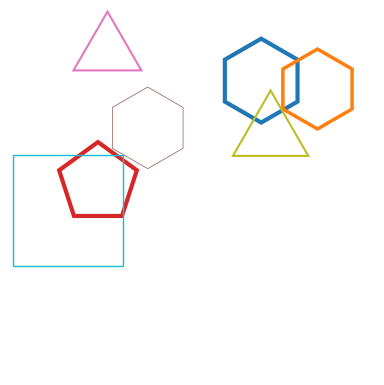[{"shape": "hexagon", "thickness": 3, "radius": 0.55, "center": [0.678, 0.791]}, {"shape": "hexagon", "thickness": 2.5, "radius": 0.52, "center": [0.825, 0.769]}, {"shape": "pentagon", "thickness": 3, "radius": 0.53, "center": [0.255, 0.525]}, {"shape": "hexagon", "thickness": 0.5, "radius": 0.53, "center": [0.384, 0.668]}, {"shape": "triangle", "thickness": 1.5, "radius": 0.51, "center": [0.279, 0.868]}, {"shape": "triangle", "thickness": 1.5, "radius": 0.57, "center": [0.703, 0.652]}, {"shape": "square", "thickness": 1, "radius": 0.72, "center": [0.177, 0.454]}]